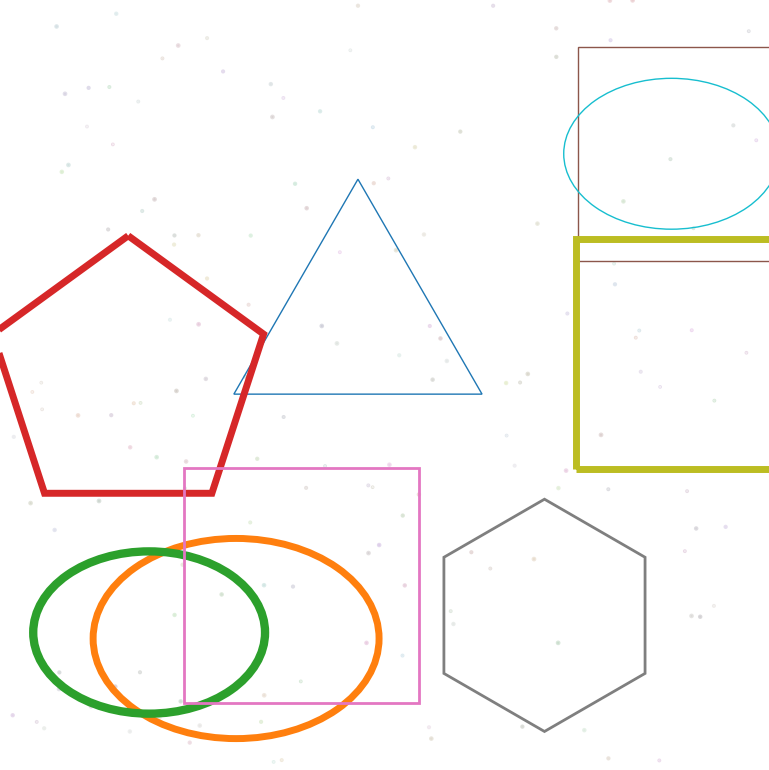[{"shape": "triangle", "thickness": 0.5, "radius": 0.93, "center": [0.465, 0.581]}, {"shape": "oval", "thickness": 2.5, "radius": 0.93, "center": [0.307, 0.171]}, {"shape": "oval", "thickness": 3, "radius": 0.75, "center": [0.194, 0.179]}, {"shape": "pentagon", "thickness": 2.5, "radius": 0.92, "center": [0.166, 0.509]}, {"shape": "square", "thickness": 0.5, "radius": 0.69, "center": [0.89, 0.8]}, {"shape": "square", "thickness": 1, "radius": 0.76, "center": [0.392, 0.24]}, {"shape": "hexagon", "thickness": 1, "radius": 0.75, "center": [0.707, 0.201]}, {"shape": "square", "thickness": 2.5, "radius": 0.75, "center": [0.898, 0.54]}, {"shape": "oval", "thickness": 0.5, "radius": 0.7, "center": [0.872, 0.8]}]